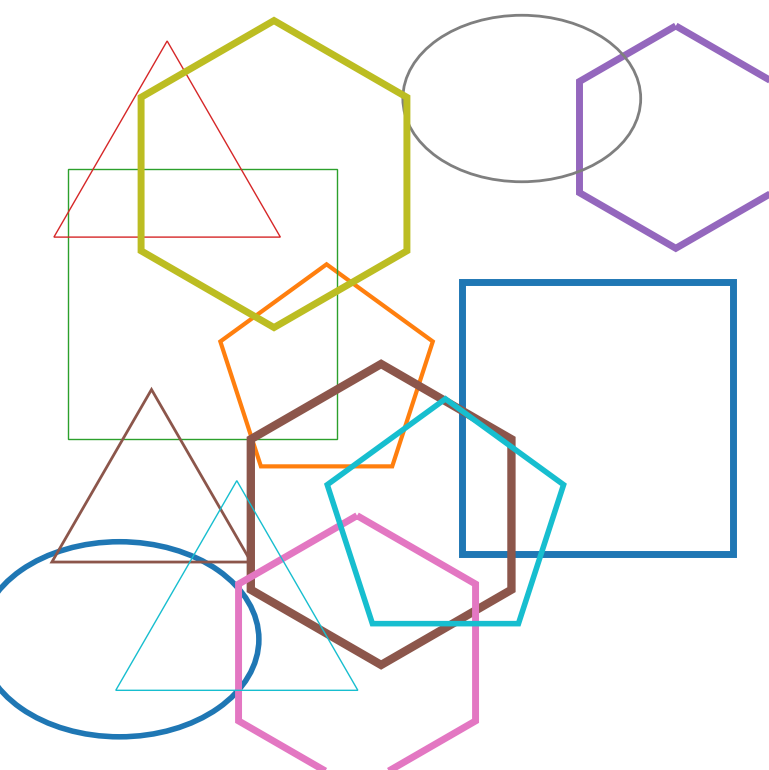[{"shape": "oval", "thickness": 2, "radius": 0.9, "center": [0.155, 0.17]}, {"shape": "square", "thickness": 2.5, "radius": 0.88, "center": [0.776, 0.457]}, {"shape": "pentagon", "thickness": 1.5, "radius": 0.73, "center": [0.424, 0.512]}, {"shape": "square", "thickness": 0.5, "radius": 0.87, "center": [0.263, 0.605]}, {"shape": "triangle", "thickness": 0.5, "radius": 0.85, "center": [0.217, 0.777]}, {"shape": "hexagon", "thickness": 2.5, "radius": 0.72, "center": [0.878, 0.822]}, {"shape": "triangle", "thickness": 1, "radius": 0.75, "center": [0.197, 0.345]}, {"shape": "hexagon", "thickness": 3, "radius": 0.98, "center": [0.495, 0.332]}, {"shape": "hexagon", "thickness": 2.5, "radius": 0.89, "center": [0.464, 0.153]}, {"shape": "oval", "thickness": 1, "radius": 0.77, "center": [0.678, 0.872]}, {"shape": "hexagon", "thickness": 2.5, "radius": 1.0, "center": [0.356, 0.774]}, {"shape": "pentagon", "thickness": 2, "radius": 0.81, "center": [0.578, 0.321]}, {"shape": "triangle", "thickness": 0.5, "radius": 0.91, "center": [0.308, 0.194]}]